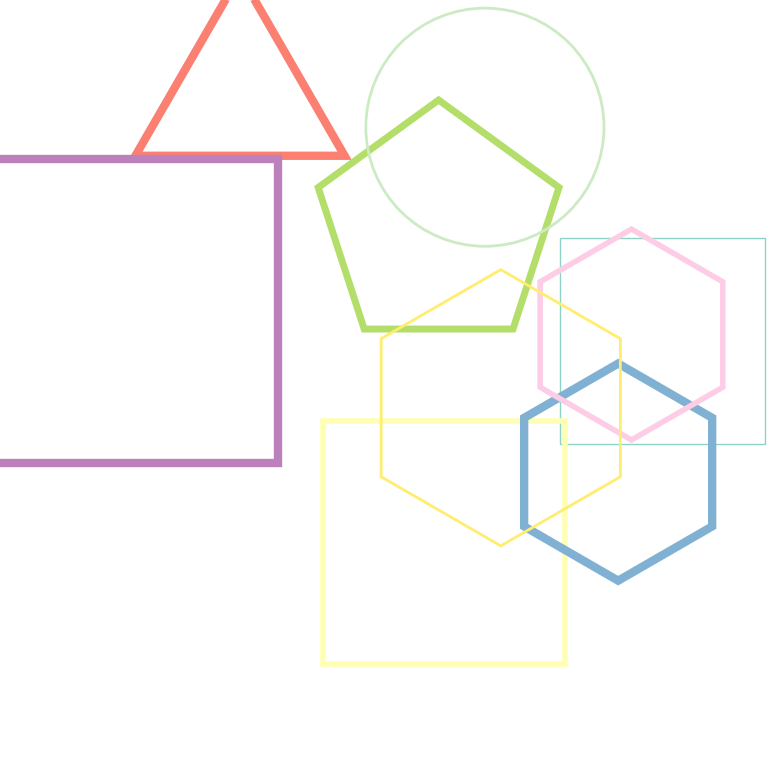[{"shape": "square", "thickness": 0.5, "radius": 0.67, "center": [0.86, 0.557]}, {"shape": "square", "thickness": 2, "radius": 0.79, "center": [0.577, 0.296]}, {"shape": "triangle", "thickness": 3, "radius": 0.78, "center": [0.312, 0.876]}, {"shape": "hexagon", "thickness": 3, "radius": 0.7, "center": [0.803, 0.387]}, {"shape": "pentagon", "thickness": 2.5, "radius": 0.82, "center": [0.57, 0.706]}, {"shape": "hexagon", "thickness": 2, "radius": 0.68, "center": [0.82, 0.566]}, {"shape": "square", "thickness": 3, "radius": 0.99, "center": [0.164, 0.596]}, {"shape": "circle", "thickness": 1, "radius": 0.77, "center": [0.63, 0.835]}, {"shape": "hexagon", "thickness": 1, "radius": 0.9, "center": [0.65, 0.47]}]